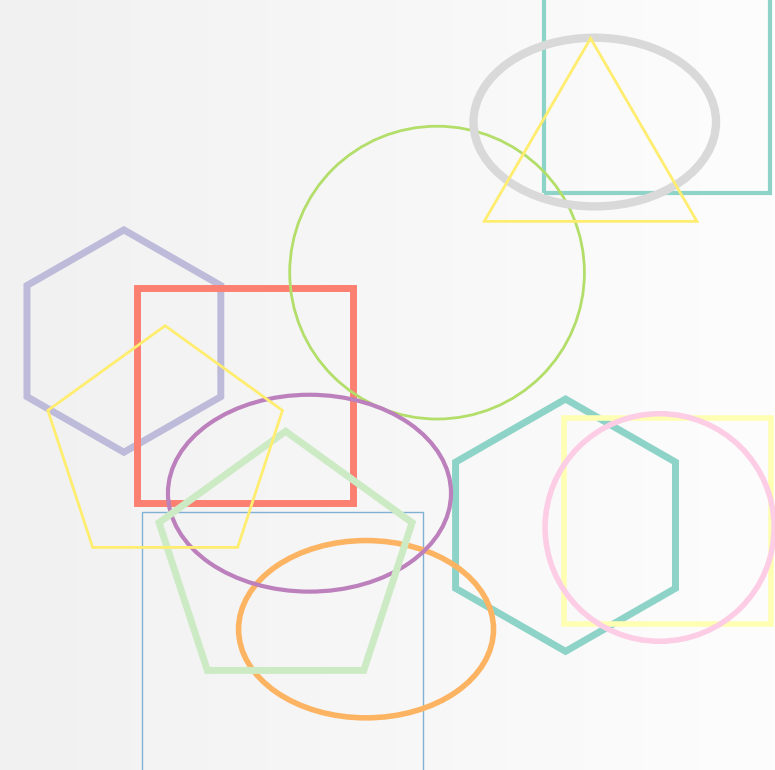[{"shape": "hexagon", "thickness": 2.5, "radius": 0.82, "center": [0.73, 0.318]}, {"shape": "square", "thickness": 1.5, "radius": 0.73, "center": [0.848, 0.895]}, {"shape": "square", "thickness": 2, "radius": 0.67, "center": [0.861, 0.324]}, {"shape": "hexagon", "thickness": 2.5, "radius": 0.72, "center": [0.16, 0.557]}, {"shape": "square", "thickness": 2.5, "radius": 0.7, "center": [0.316, 0.487]}, {"shape": "square", "thickness": 0.5, "radius": 0.91, "center": [0.365, 0.154]}, {"shape": "oval", "thickness": 2, "radius": 0.82, "center": [0.472, 0.183]}, {"shape": "circle", "thickness": 1, "radius": 0.95, "center": [0.564, 0.646]}, {"shape": "circle", "thickness": 2, "radius": 0.74, "center": [0.851, 0.315]}, {"shape": "oval", "thickness": 3, "radius": 0.78, "center": [0.767, 0.841]}, {"shape": "oval", "thickness": 1.5, "radius": 0.91, "center": [0.399, 0.359]}, {"shape": "pentagon", "thickness": 2.5, "radius": 0.86, "center": [0.368, 0.268]}, {"shape": "pentagon", "thickness": 1, "radius": 0.8, "center": [0.213, 0.418]}, {"shape": "triangle", "thickness": 1, "radius": 0.79, "center": [0.762, 0.792]}]